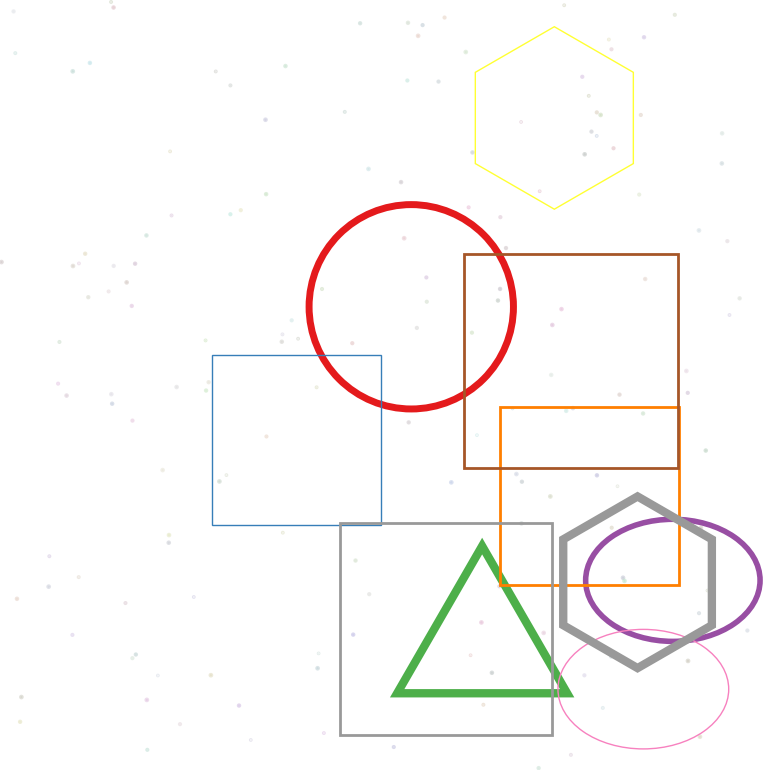[{"shape": "circle", "thickness": 2.5, "radius": 0.66, "center": [0.534, 0.602]}, {"shape": "square", "thickness": 0.5, "radius": 0.55, "center": [0.385, 0.428]}, {"shape": "triangle", "thickness": 3, "radius": 0.64, "center": [0.626, 0.163]}, {"shape": "oval", "thickness": 2, "radius": 0.57, "center": [0.874, 0.246]}, {"shape": "square", "thickness": 1, "radius": 0.58, "center": [0.766, 0.356]}, {"shape": "hexagon", "thickness": 0.5, "radius": 0.59, "center": [0.72, 0.847]}, {"shape": "square", "thickness": 1, "radius": 0.7, "center": [0.741, 0.531]}, {"shape": "oval", "thickness": 0.5, "radius": 0.55, "center": [0.836, 0.105]}, {"shape": "square", "thickness": 1, "radius": 0.69, "center": [0.579, 0.183]}, {"shape": "hexagon", "thickness": 3, "radius": 0.56, "center": [0.828, 0.244]}]